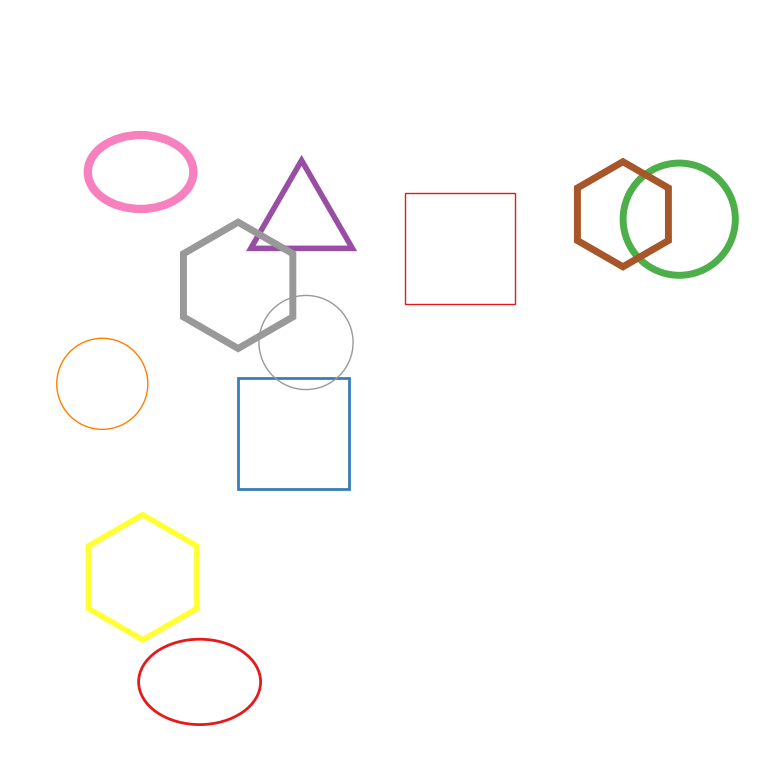[{"shape": "oval", "thickness": 1, "radius": 0.4, "center": [0.259, 0.114]}, {"shape": "square", "thickness": 0.5, "radius": 0.36, "center": [0.598, 0.677]}, {"shape": "square", "thickness": 1, "radius": 0.36, "center": [0.381, 0.437]}, {"shape": "circle", "thickness": 2.5, "radius": 0.36, "center": [0.882, 0.715]}, {"shape": "triangle", "thickness": 2, "radius": 0.38, "center": [0.392, 0.716]}, {"shape": "circle", "thickness": 0.5, "radius": 0.3, "center": [0.133, 0.502]}, {"shape": "hexagon", "thickness": 2, "radius": 0.41, "center": [0.185, 0.25]}, {"shape": "hexagon", "thickness": 2.5, "radius": 0.34, "center": [0.809, 0.722]}, {"shape": "oval", "thickness": 3, "radius": 0.34, "center": [0.183, 0.777]}, {"shape": "hexagon", "thickness": 2.5, "radius": 0.41, "center": [0.309, 0.629]}, {"shape": "circle", "thickness": 0.5, "radius": 0.31, "center": [0.397, 0.555]}]